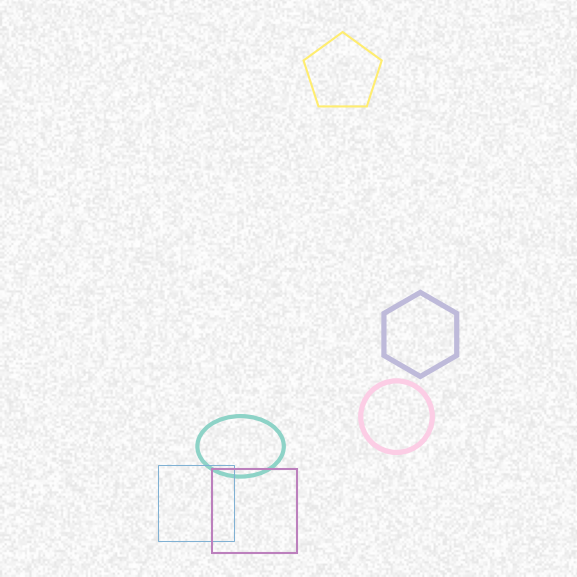[{"shape": "oval", "thickness": 2, "radius": 0.37, "center": [0.417, 0.226]}, {"shape": "hexagon", "thickness": 2.5, "radius": 0.36, "center": [0.728, 0.42]}, {"shape": "square", "thickness": 0.5, "radius": 0.33, "center": [0.339, 0.128]}, {"shape": "circle", "thickness": 2.5, "radius": 0.31, "center": [0.687, 0.278]}, {"shape": "square", "thickness": 1, "radius": 0.37, "center": [0.44, 0.115]}, {"shape": "pentagon", "thickness": 1, "radius": 0.36, "center": [0.593, 0.872]}]